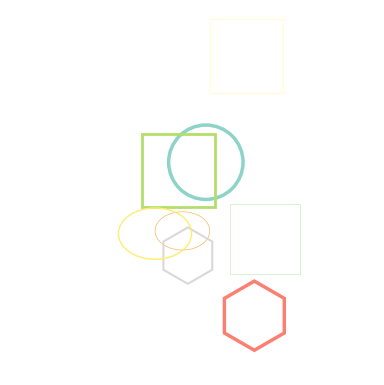[{"shape": "circle", "thickness": 2.5, "radius": 0.48, "center": [0.535, 0.579]}, {"shape": "square", "thickness": 0.5, "radius": 0.47, "center": [0.639, 0.855]}, {"shape": "hexagon", "thickness": 2.5, "radius": 0.45, "center": [0.661, 0.18]}, {"shape": "oval", "thickness": 0.5, "radius": 0.36, "center": [0.474, 0.4]}, {"shape": "square", "thickness": 2, "radius": 0.48, "center": [0.463, 0.557]}, {"shape": "hexagon", "thickness": 1.5, "radius": 0.37, "center": [0.488, 0.336]}, {"shape": "square", "thickness": 0.5, "radius": 0.45, "center": [0.688, 0.379]}, {"shape": "oval", "thickness": 1, "radius": 0.48, "center": [0.403, 0.393]}]